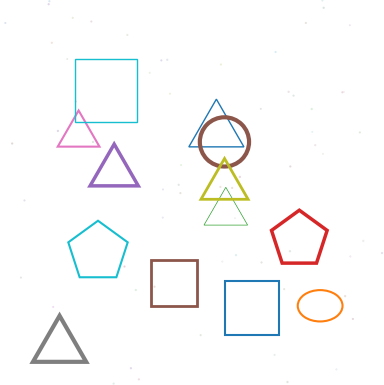[{"shape": "triangle", "thickness": 1, "radius": 0.41, "center": [0.562, 0.66]}, {"shape": "square", "thickness": 1.5, "radius": 0.35, "center": [0.654, 0.2]}, {"shape": "oval", "thickness": 1.5, "radius": 0.29, "center": [0.832, 0.206]}, {"shape": "triangle", "thickness": 0.5, "radius": 0.33, "center": [0.587, 0.448]}, {"shape": "pentagon", "thickness": 2.5, "radius": 0.38, "center": [0.777, 0.378]}, {"shape": "triangle", "thickness": 2.5, "radius": 0.36, "center": [0.297, 0.553]}, {"shape": "square", "thickness": 2, "radius": 0.3, "center": [0.452, 0.266]}, {"shape": "circle", "thickness": 3, "radius": 0.32, "center": [0.583, 0.631]}, {"shape": "triangle", "thickness": 1.5, "radius": 0.31, "center": [0.204, 0.65]}, {"shape": "triangle", "thickness": 3, "radius": 0.4, "center": [0.155, 0.1]}, {"shape": "triangle", "thickness": 2, "radius": 0.35, "center": [0.583, 0.518]}, {"shape": "square", "thickness": 1, "radius": 0.41, "center": [0.275, 0.764]}, {"shape": "pentagon", "thickness": 1.5, "radius": 0.41, "center": [0.255, 0.345]}]